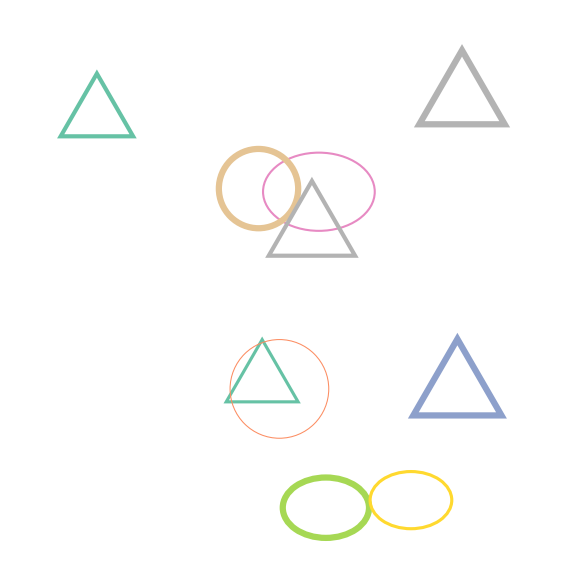[{"shape": "triangle", "thickness": 2, "radius": 0.36, "center": [0.168, 0.799]}, {"shape": "triangle", "thickness": 1.5, "radius": 0.36, "center": [0.454, 0.339]}, {"shape": "circle", "thickness": 0.5, "radius": 0.43, "center": [0.484, 0.326]}, {"shape": "triangle", "thickness": 3, "radius": 0.44, "center": [0.792, 0.324]}, {"shape": "oval", "thickness": 1, "radius": 0.48, "center": [0.552, 0.667]}, {"shape": "oval", "thickness": 3, "radius": 0.37, "center": [0.564, 0.12]}, {"shape": "oval", "thickness": 1.5, "radius": 0.35, "center": [0.712, 0.133]}, {"shape": "circle", "thickness": 3, "radius": 0.34, "center": [0.448, 0.673]}, {"shape": "triangle", "thickness": 3, "radius": 0.43, "center": [0.8, 0.827]}, {"shape": "triangle", "thickness": 2, "radius": 0.43, "center": [0.54, 0.6]}]